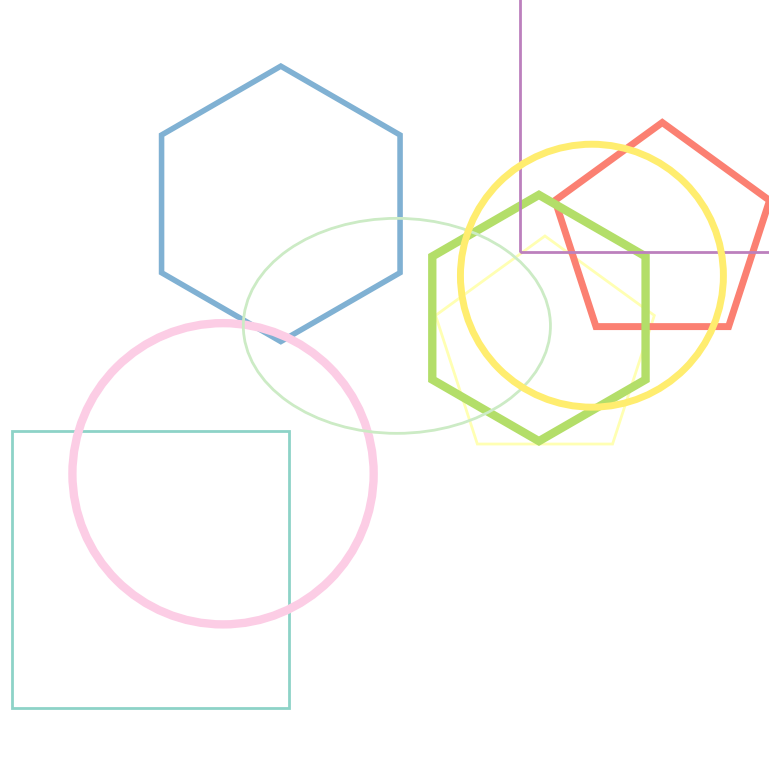[{"shape": "square", "thickness": 1, "radius": 0.9, "center": [0.196, 0.26]}, {"shape": "pentagon", "thickness": 1, "radius": 0.75, "center": [0.708, 0.544]}, {"shape": "pentagon", "thickness": 2.5, "radius": 0.73, "center": [0.86, 0.694]}, {"shape": "hexagon", "thickness": 2, "radius": 0.89, "center": [0.365, 0.735]}, {"shape": "hexagon", "thickness": 3, "radius": 0.8, "center": [0.7, 0.587]}, {"shape": "circle", "thickness": 3, "radius": 0.98, "center": [0.29, 0.385]}, {"shape": "square", "thickness": 1, "radius": 0.87, "center": [0.849, 0.847]}, {"shape": "oval", "thickness": 1, "radius": 1.0, "center": [0.515, 0.577]}, {"shape": "circle", "thickness": 2.5, "radius": 0.85, "center": [0.769, 0.642]}]